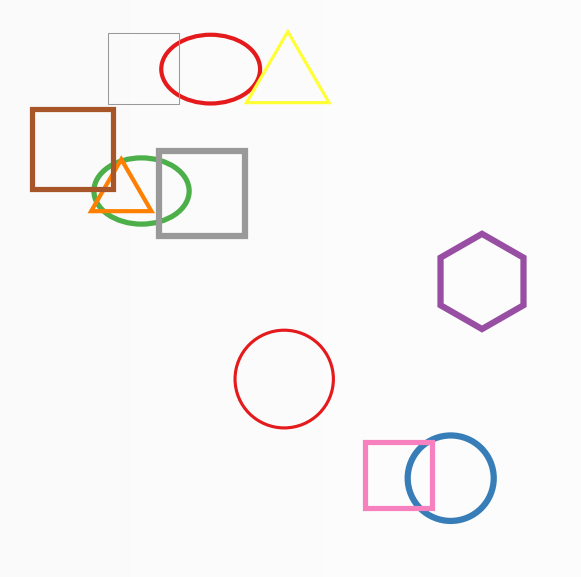[{"shape": "oval", "thickness": 2, "radius": 0.43, "center": [0.362, 0.879]}, {"shape": "circle", "thickness": 1.5, "radius": 0.42, "center": [0.489, 0.343]}, {"shape": "circle", "thickness": 3, "radius": 0.37, "center": [0.775, 0.171]}, {"shape": "oval", "thickness": 2.5, "radius": 0.41, "center": [0.244, 0.668]}, {"shape": "hexagon", "thickness": 3, "radius": 0.41, "center": [0.829, 0.512]}, {"shape": "triangle", "thickness": 2, "radius": 0.3, "center": [0.209, 0.663]}, {"shape": "triangle", "thickness": 1.5, "radius": 0.41, "center": [0.495, 0.862]}, {"shape": "square", "thickness": 2.5, "radius": 0.35, "center": [0.125, 0.741]}, {"shape": "square", "thickness": 2.5, "radius": 0.29, "center": [0.686, 0.177]}, {"shape": "square", "thickness": 3, "radius": 0.37, "center": [0.347, 0.664]}, {"shape": "square", "thickness": 0.5, "radius": 0.31, "center": [0.247, 0.88]}]